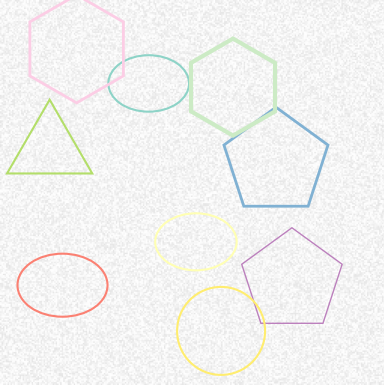[{"shape": "oval", "thickness": 1.5, "radius": 0.52, "center": [0.386, 0.783]}, {"shape": "oval", "thickness": 1.5, "radius": 0.53, "center": [0.509, 0.372]}, {"shape": "oval", "thickness": 1.5, "radius": 0.58, "center": [0.162, 0.259]}, {"shape": "pentagon", "thickness": 2, "radius": 0.71, "center": [0.717, 0.579]}, {"shape": "triangle", "thickness": 1.5, "radius": 0.64, "center": [0.129, 0.613]}, {"shape": "hexagon", "thickness": 2, "radius": 0.7, "center": [0.199, 0.873]}, {"shape": "pentagon", "thickness": 1, "radius": 0.69, "center": [0.758, 0.271]}, {"shape": "hexagon", "thickness": 3, "radius": 0.63, "center": [0.605, 0.774]}, {"shape": "circle", "thickness": 1.5, "radius": 0.57, "center": [0.574, 0.14]}]